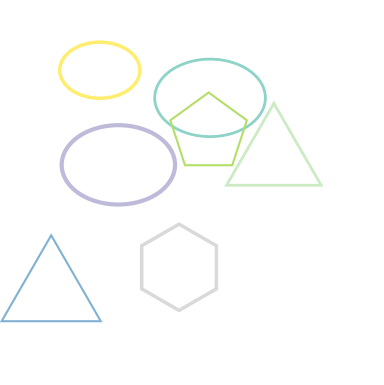[{"shape": "oval", "thickness": 2, "radius": 0.72, "center": [0.546, 0.746]}, {"shape": "oval", "thickness": 3, "radius": 0.74, "center": [0.307, 0.572]}, {"shape": "triangle", "thickness": 1.5, "radius": 0.74, "center": [0.133, 0.24]}, {"shape": "pentagon", "thickness": 1.5, "radius": 0.52, "center": [0.542, 0.655]}, {"shape": "hexagon", "thickness": 2.5, "radius": 0.56, "center": [0.465, 0.306]}, {"shape": "triangle", "thickness": 2, "radius": 0.71, "center": [0.711, 0.59]}, {"shape": "oval", "thickness": 2.5, "radius": 0.52, "center": [0.259, 0.818]}]